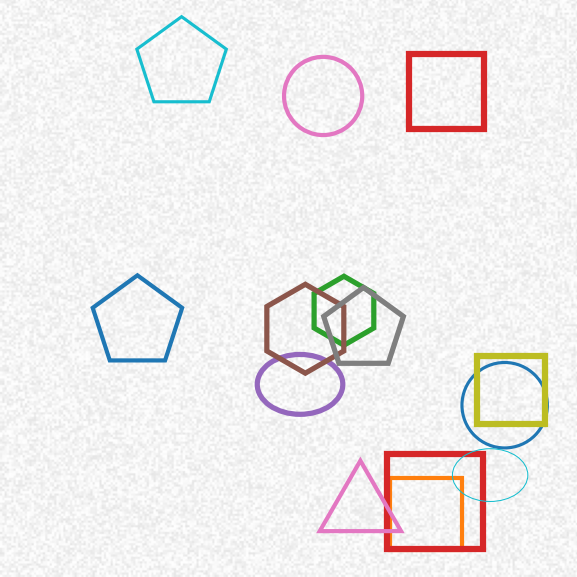[{"shape": "pentagon", "thickness": 2, "radius": 0.41, "center": [0.238, 0.441]}, {"shape": "circle", "thickness": 1.5, "radius": 0.37, "center": [0.874, 0.297]}, {"shape": "square", "thickness": 2, "radius": 0.31, "center": [0.737, 0.109]}, {"shape": "hexagon", "thickness": 2.5, "radius": 0.3, "center": [0.596, 0.461]}, {"shape": "square", "thickness": 3, "radius": 0.33, "center": [0.772, 0.841]}, {"shape": "square", "thickness": 3, "radius": 0.41, "center": [0.754, 0.131]}, {"shape": "oval", "thickness": 2.5, "radius": 0.37, "center": [0.52, 0.334]}, {"shape": "hexagon", "thickness": 2.5, "radius": 0.38, "center": [0.529, 0.43]}, {"shape": "circle", "thickness": 2, "radius": 0.34, "center": [0.56, 0.833]}, {"shape": "triangle", "thickness": 2, "radius": 0.41, "center": [0.624, 0.12]}, {"shape": "pentagon", "thickness": 2.5, "radius": 0.36, "center": [0.63, 0.429]}, {"shape": "square", "thickness": 3, "radius": 0.29, "center": [0.885, 0.324]}, {"shape": "pentagon", "thickness": 1.5, "radius": 0.41, "center": [0.314, 0.889]}, {"shape": "oval", "thickness": 0.5, "radius": 0.33, "center": [0.849, 0.176]}]